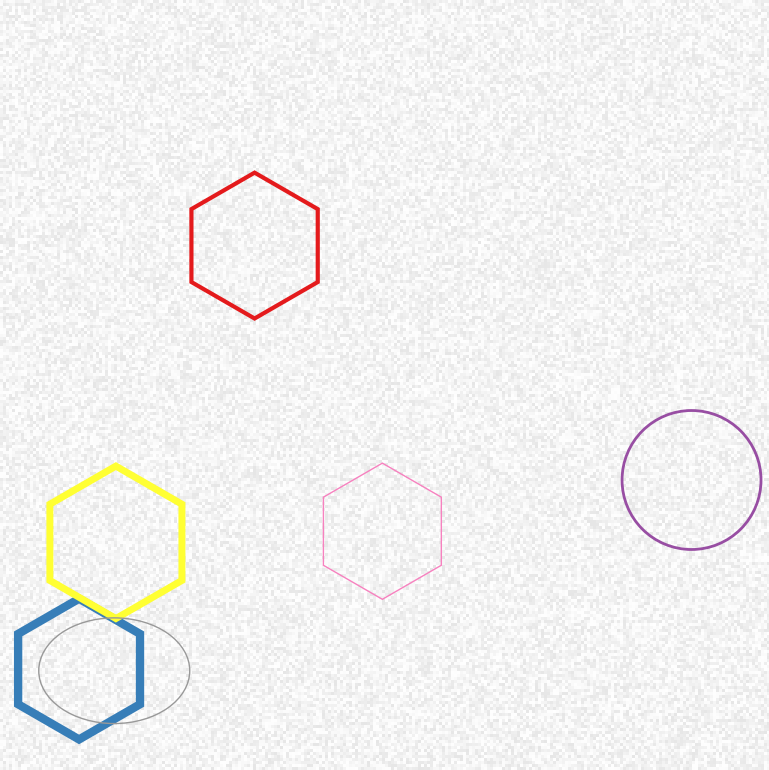[{"shape": "hexagon", "thickness": 1.5, "radius": 0.47, "center": [0.331, 0.681]}, {"shape": "hexagon", "thickness": 3, "radius": 0.46, "center": [0.103, 0.131]}, {"shape": "circle", "thickness": 1, "radius": 0.45, "center": [0.898, 0.377]}, {"shape": "hexagon", "thickness": 2.5, "radius": 0.5, "center": [0.151, 0.296]}, {"shape": "hexagon", "thickness": 0.5, "radius": 0.44, "center": [0.497, 0.31]}, {"shape": "oval", "thickness": 0.5, "radius": 0.49, "center": [0.148, 0.129]}]